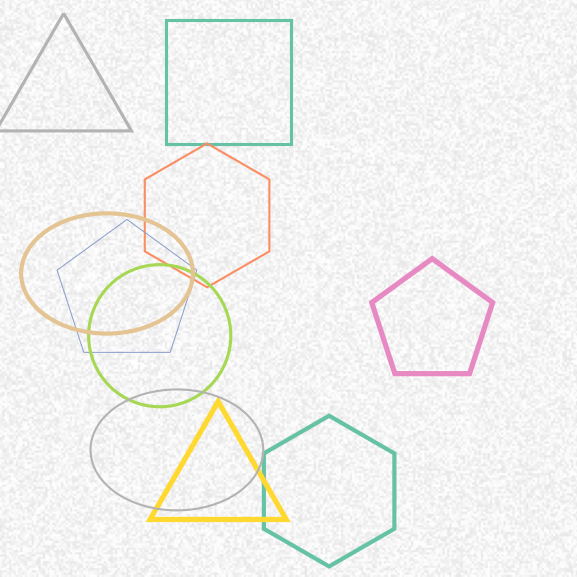[{"shape": "hexagon", "thickness": 2, "radius": 0.65, "center": [0.57, 0.149]}, {"shape": "square", "thickness": 1.5, "radius": 0.54, "center": [0.396, 0.858]}, {"shape": "hexagon", "thickness": 1, "radius": 0.62, "center": [0.359, 0.626]}, {"shape": "pentagon", "thickness": 0.5, "radius": 0.64, "center": [0.22, 0.492]}, {"shape": "pentagon", "thickness": 2.5, "radius": 0.55, "center": [0.748, 0.441]}, {"shape": "circle", "thickness": 1.5, "radius": 0.62, "center": [0.277, 0.418]}, {"shape": "triangle", "thickness": 2.5, "radius": 0.68, "center": [0.378, 0.168]}, {"shape": "oval", "thickness": 2, "radius": 0.74, "center": [0.185, 0.526]}, {"shape": "triangle", "thickness": 1.5, "radius": 0.68, "center": [0.11, 0.84]}, {"shape": "oval", "thickness": 1, "radius": 0.75, "center": [0.306, 0.22]}]